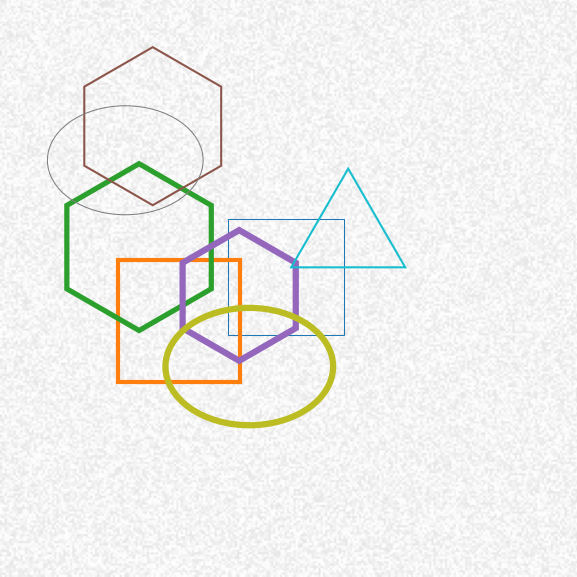[{"shape": "square", "thickness": 0.5, "radius": 0.5, "center": [0.495, 0.52]}, {"shape": "square", "thickness": 2, "radius": 0.53, "center": [0.31, 0.443]}, {"shape": "hexagon", "thickness": 2.5, "radius": 0.72, "center": [0.241, 0.571]}, {"shape": "hexagon", "thickness": 3, "radius": 0.57, "center": [0.414, 0.488]}, {"shape": "hexagon", "thickness": 1, "radius": 0.68, "center": [0.264, 0.781]}, {"shape": "oval", "thickness": 0.5, "radius": 0.67, "center": [0.217, 0.722]}, {"shape": "oval", "thickness": 3, "radius": 0.73, "center": [0.432, 0.364]}, {"shape": "triangle", "thickness": 1, "radius": 0.57, "center": [0.603, 0.593]}]